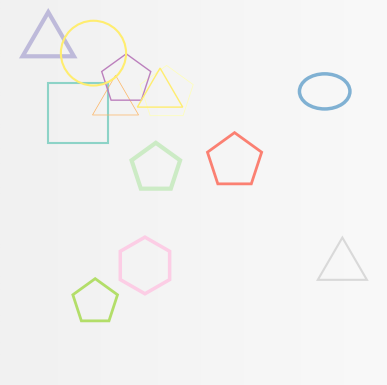[{"shape": "square", "thickness": 1.5, "radius": 0.39, "center": [0.202, 0.707]}, {"shape": "pentagon", "thickness": 0.5, "radius": 0.36, "center": [0.43, 0.758]}, {"shape": "triangle", "thickness": 3, "radius": 0.38, "center": [0.125, 0.892]}, {"shape": "pentagon", "thickness": 2, "radius": 0.37, "center": [0.605, 0.582]}, {"shape": "oval", "thickness": 2.5, "radius": 0.33, "center": [0.838, 0.763]}, {"shape": "triangle", "thickness": 0.5, "radius": 0.34, "center": [0.298, 0.736]}, {"shape": "pentagon", "thickness": 2, "radius": 0.3, "center": [0.246, 0.216]}, {"shape": "hexagon", "thickness": 2.5, "radius": 0.37, "center": [0.374, 0.31]}, {"shape": "triangle", "thickness": 1.5, "radius": 0.37, "center": [0.884, 0.31]}, {"shape": "pentagon", "thickness": 1, "radius": 0.33, "center": [0.326, 0.794]}, {"shape": "pentagon", "thickness": 3, "radius": 0.33, "center": [0.402, 0.563]}, {"shape": "triangle", "thickness": 1, "radius": 0.34, "center": [0.413, 0.756]}, {"shape": "circle", "thickness": 1.5, "radius": 0.42, "center": [0.241, 0.862]}]